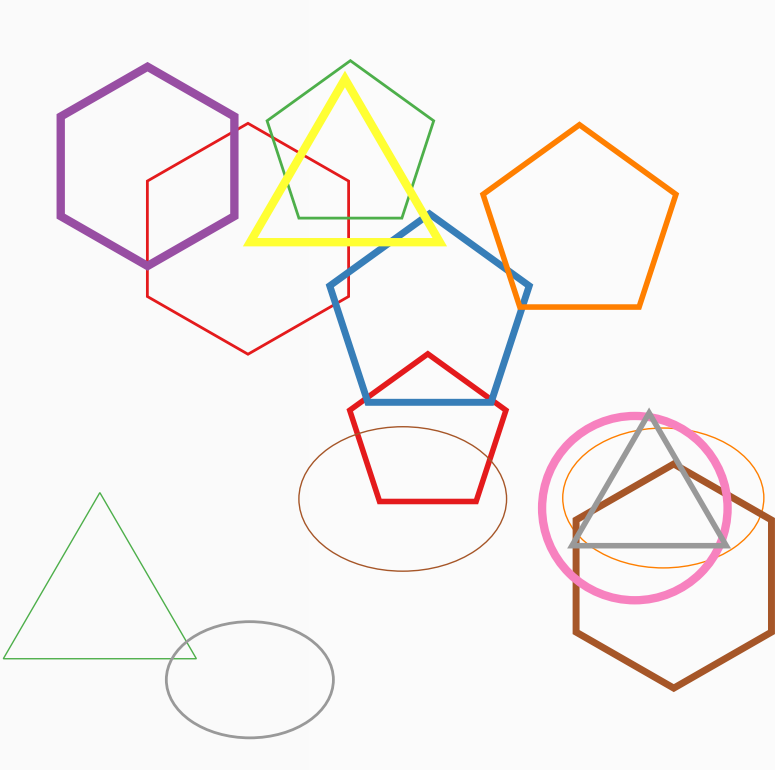[{"shape": "hexagon", "thickness": 1, "radius": 0.75, "center": [0.32, 0.69]}, {"shape": "pentagon", "thickness": 2, "radius": 0.53, "center": [0.552, 0.434]}, {"shape": "pentagon", "thickness": 2.5, "radius": 0.68, "center": [0.554, 0.587]}, {"shape": "triangle", "thickness": 0.5, "radius": 0.72, "center": [0.129, 0.216]}, {"shape": "pentagon", "thickness": 1, "radius": 0.57, "center": [0.452, 0.808]}, {"shape": "hexagon", "thickness": 3, "radius": 0.65, "center": [0.19, 0.784]}, {"shape": "pentagon", "thickness": 2, "radius": 0.65, "center": [0.748, 0.707]}, {"shape": "oval", "thickness": 0.5, "radius": 0.65, "center": [0.856, 0.353]}, {"shape": "triangle", "thickness": 3, "radius": 0.71, "center": [0.445, 0.756]}, {"shape": "hexagon", "thickness": 2.5, "radius": 0.73, "center": [0.869, 0.252]}, {"shape": "oval", "thickness": 0.5, "radius": 0.67, "center": [0.52, 0.352]}, {"shape": "circle", "thickness": 3, "radius": 0.6, "center": [0.819, 0.34]}, {"shape": "oval", "thickness": 1, "radius": 0.54, "center": [0.322, 0.117]}, {"shape": "triangle", "thickness": 2, "radius": 0.57, "center": [0.838, 0.349]}]